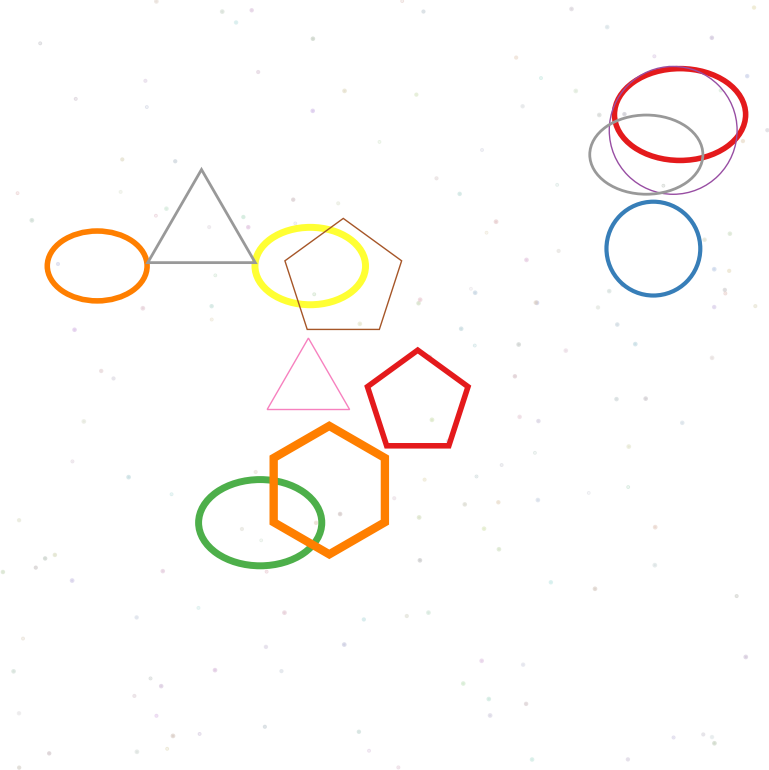[{"shape": "oval", "thickness": 2, "radius": 0.43, "center": [0.883, 0.851]}, {"shape": "pentagon", "thickness": 2, "radius": 0.34, "center": [0.543, 0.477]}, {"shape": "circle", "thickness": 1.5, "radius": 0.3, "center": [0.849, 0.677]}, {"shape": "oval", "thickness": 2.5, "radius": 0.4, "center": [0.338, 0.321]}, {"shape": "circle", "thickness": 0.5, "radius": 0.42, "center": [0.874, 0.831]}, {"shape": "oval", "thickness": 2, "radius": 0.32, "center": [0.126, 0.655]}, {"shape": "hexagon", "thickness": 3, "radius": 0.42, "center": [0.428, 0.363]}, {"shape": "oval", "thickness": 2.5, "radius": 0.36, "center": [0.403, 0.654]}, {"shape": "pentagon", "thickness": 0.5, "radius": 0.4, "center": [0.446, 0.637]}, {"shape": "triangle", "thickness": 0.5, "radius": 0.31, "center": [0.401, 0.499]}, {"shape": "triangle", "thickness": 1, "radius": 0.4, "center": [0.262, 0.699]}, {"shape": "oval", "thickness": 1, "radius": 0.37, "center": [0.839, 0.799]}]